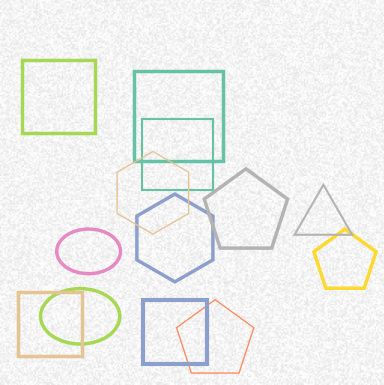[{"shape": "square", "thickness": 1.5, "radius": 0.46, "center": [0.461, 0.598]}, {"shape": "square", "thickness": 2.5, "radius": 0.58, "center": [0.464, 0.7]}, {"shape": "pentagon", "thickness": 1, "radius": 0.53, "center": [0.559, 0.116]}, {"shape": "square", "thickness": 3, "radius": 0.42, "center": [0.454, 0.139]}, {"shape": "hexagon", "thickness": 2.5, "radius": 0.57, "center": [0.454, 0.382]}, {"shape": "oval", "thickness": 2.5, "radius": 0.41, "center": [0.23, 0.347]}, {"shape": "square", "thickness": 2.5, "radius": 0.47, "center": [0.152, 0.75]}, {"shape": "oval", "thickness": 2.5, "radius": 0.51, "center": [0.208, 0.178]}, {"shape": "pentagon", "thickness": 2.5, "radius": 0.42, "center": [0.896, 0.32]}, {"shape": "hexagon", "thickness": 1, "radius": 0.54, "center": [0.397, 0.499]}, {"shape": "square", "thickness": 2.5, "radius": 0.42, "center": [0.129, 0.158]}, {"shape": "pentagon", "thickness": 2.5, "radius": 0.57, "center": [0.639, 0.448]}, {"shape": "triangle", "thickness": 1.5, "radius": 0.43, "center": [0.84, 0.433]}]